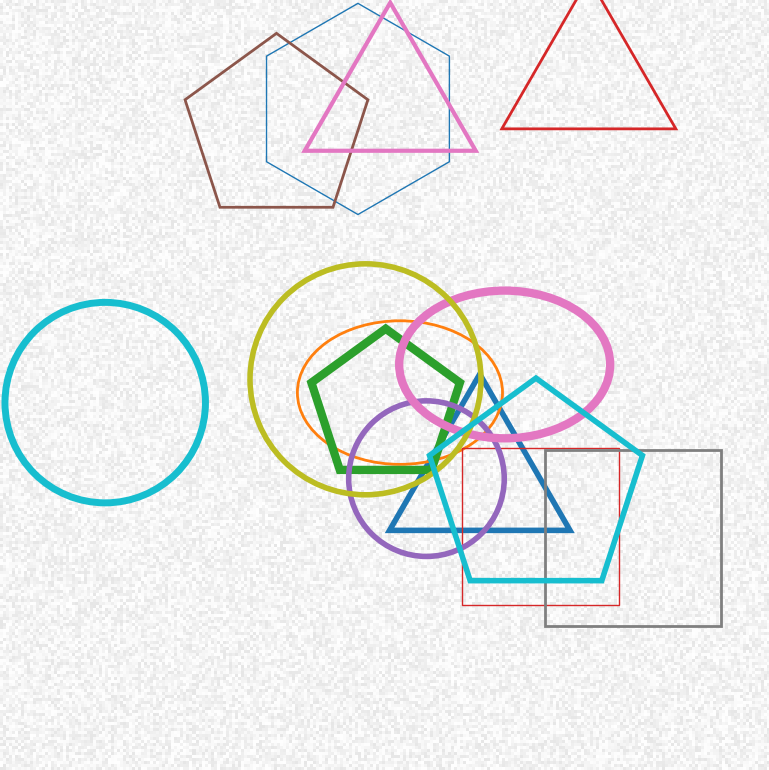[{"shape": "hexagon", "thickness": 0.5, "radius": 0.69, "center": [0.465, 0.859]}, {"shape": "triangle", "thickness": 2, "radius": 0.68, "center": [0.623, 0.379]}, {"shape": "oval", "thickness": 1, "radius": 0.67, "center": [0.519, 0.49]}, {"shape": "pentagon", "thickness": 3, "radius": 0.51, "center": [0.501, 0.472]}, {"shape": "triangle", "thickness": 1, "radius": 0.65, "center": [0.765, 0.898]}, {"shape": "square", "thickness": 0.5, "radius": 0.51, "center": [0.702, 0.316]}, {"shape": "circle", "thickness": 2, "radius": 0.51, "center": [0.554, 0.378]}, {"shape": "pentagon", "thickness": 1, "radius": 0.62, "center": [0.359, 0.832]}, {"shape": "oval", "thickness": 3, "radius": 0.69, "center": [0.655, 0.527]}, {"shape": "triangle", "thickness": 1.5, "radius": 0.64, "center": [0.507, 0.868]}, {"shape": "square", "thickness": 1, "radius": 0.57, "center": [0.822, 0.302]}, {"shape": "circle", "thickness": 2, "radius": 0.75, "center": [0.475, 0.507]}, {"shape": "pentagon", "thickness": 2, "radius": 0.73, "center": [0.696, 0.364]}, {"shape": "circle", "thickness": 2.5, "radius": 0.65, "center": [0.137, 0.477]}]